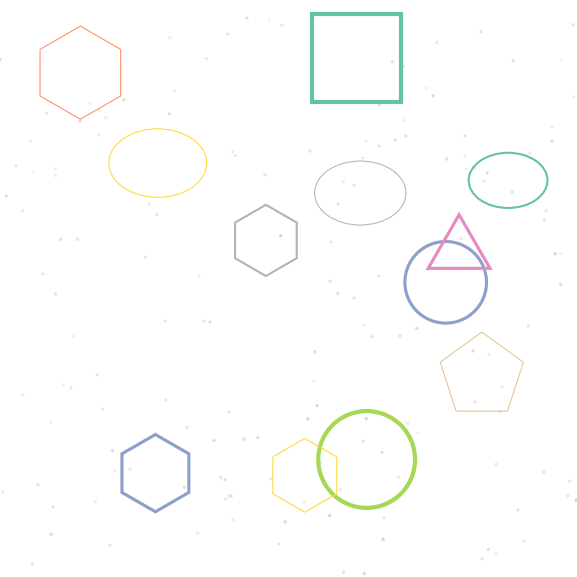[{"shape": "oval", "thickness": 1, "radius": 0.34, "center": [0.88, 0.687]}, {"shape": "square", "thickness": 2, "radius": 0.38, "center": [0.617, 0.899]}, {"shape": "hexagon", "thickness": 0.5, "radius": 0.4, "center": [0.139, 0.873]}, {"shape": "circle", "thickness": 1.5, "radius": 0.35, "center": [0.772, 0.51]}, {"shape": "hexagon", "thickness": 1.5, "radius": 0.33, "center": [0.269, 0.18]}, {"shape": "triangle", "thickness": 1.5, "radius": 0.31, "center": [0.795, 0.565]}, {"shape": "circle", "thickness": 2, "radius": 0.42, "center": [0.635, 0.203]}, {"shape": "hexagon", "thickness": 0.5, "radius": 0.32, "center": [0.528, 0.176]}, {"shape": "oval", "thickness": 0.5, "radius": 0.42, "center": [0.273, 0.717]}, {"shape": "pentagon", "thickness": 0.5, "radius": 0.38, "center": [0.834, 0.349]}, {"shape": "hexagon", "thickness": 1, "radius": 0.31, "center": [0.46, 0.583]}, {"shape": "oval", "thickness": 0.5, "radius": 0.4, "center": [0.624, 0.665]}]